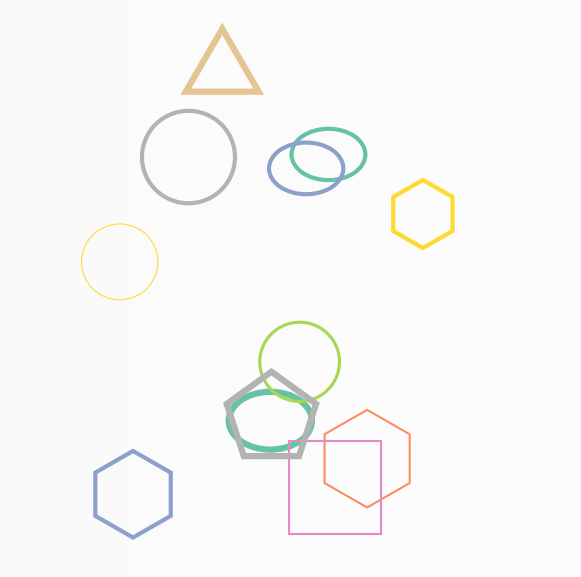[{"shape": "oval", "thickness": 2, "radius": 0.32, "center": [0.565, 0.732]}, {"shape": "oval", "thickness": 3, "radius": 0.36, "center": [0.465, 0.271]}, {"shape": "hexagon", "thickness": 1, "radius": 0.42, "center": [0.632, 0.205]}, {"shape": "hexagon", "thickness": 2, "radius": 0.37, "center": [0.229, 0.143]}, {"shape": "oval", "thickness": 2, "radius": 0.32, "center": [0.527, 0.708]}, {"shape": "square", "thickness": 1, "radius": 0.4, "center": [0.576, 0.155]}, {"shape": "circle", "thickness": 1.5, "radius": 0.34, "center": [0.515, 0.373]}, {"shape": "circle", "thickness": 0.5, "radius": 0.33, "center": [0.206, 0.546]}, {"shape": "hexagon", "thickness": 2, "radius": 0.29, "center": [0.727, 0.629]}, {"shape": "triangle", "thickness": 3, "radius": 0.36, "center": [0.382, 0.877]}, {"shape": "pentagon", "thickness": 3, "radius": 0.4, "center": [0.467, 0.275]}, {"shape": "circle", "thickness": 2, "radius": 0.4, "center": [0.324, 0.727]}]